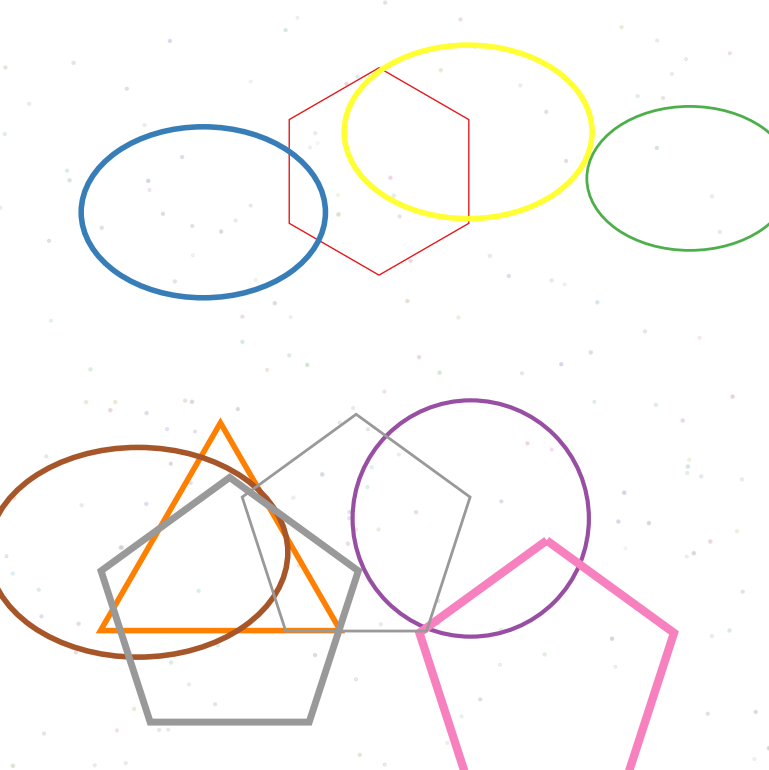[{"shape": "hexagon", "thickness": 0.5, "radius": 0.67, "center": [0.492, 0.777]}, {"shape": "oval", "thickness": 2, "radius": 0.79, "center": [0.264, 0.724]}, {"shape": "oval", "thickness": 1, "radius": 0.67, "center": [0.896, 0.768]}, {"shape": "circle", "thickness": 1.5, "radius": 0.77, "center": [0.611, 0.327]}, {"shape": "triangle", "thickness": 2, "radius": 0.9, "center": [0.286, 0.271]}, {"shape": "oval", "thickness": 2, "radius": 0.8, "center": [0.608, 0.829]}, {"shape": "oval", "thickness": 2, "radius": 0.97, "center": [0.179, 0.283]}, {"shape": "pentagon", "thickness": 3, "radius": 0.87, "center": [0.71, 0.124]}, {"shape": "pentagon", "thickness": 2.5, "radius": 0.88, "center": [0.298, 0.204]}, {"shape": "pentagon", "thickness": 1, "radius": 0.78, "center": [0.463, 0.306]}]